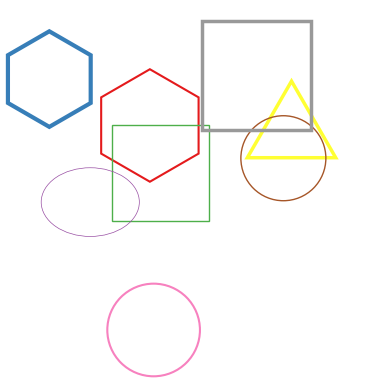[{"shape": "hexagon", "thickness": 1.5, "radius": 0.73, "center": [0.389, 0.674]}, {"shape": "hexagon", "thickness": 3, "radius": 0.62, "center": [0.128, 0.795]}, {"shape": "square", "thickness": 1, "radius": 0.63, "center": [0.417, 0.55]}, {"shape": "oval", "thickness": 0.5, "radius": 0.64, "center": [0.234, 0.475]}, {"shape": "triangle", "thickness": 2.5, "radius": 0.66, "center": [0.757, 0.657]}, {"shape": "circle", "thickness": 1, "radius": 0.55, "center": [0.736, 0.589]}, {"shape": "circle", "thickness": 1.5, "radius": 0.6, "center": [0.399, 0.143]}, {"shape": "square", "thickness": 2.5, "radius": 0.71, "center": [0.666, 0.804]}]